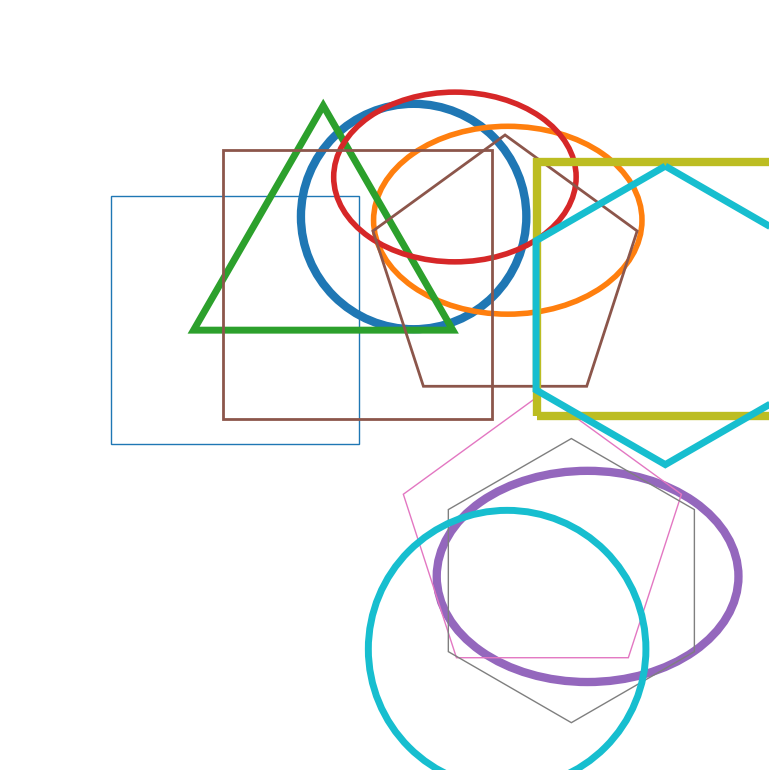[{"shape": "square", "thickness": 0.5, "radius": 0.81, "center": [0.305, 0.584]}, {"shape": "circle", "thickness": 3, "radius": 0.73, "center": [0.537, 0.719]}, {"shape": "oval", "thickness": 2, "radius": 0.87, "center": [0.659, 0.714]}, {"shape": "triangle", "thickness": 2.5, "radius": 0.97, "center": [0.42, 0.668]}, {"shape": "oval", "thickness": 2, "radius": 0.79, "center": [0.591, 0.77]}, {"shape": "oval", "thickness": 3, "radius": 0.98, "center": [0.763, 0.251]}, {"shape": "square", "thickness": 1, "radius": 0.87, "center": [0.464, 0.63]}, {"shape": "pentagon", "thickness": 1, "radius": 0.9, "center": [0.656, 0.644]}, {"shape": "pentagon", "thickness": 0.5, "radius": 0.95, "center": [0.704, 0.299]}, {"shape": "hexagon", "thickness": 0.5, "radius": 0.92, "center": [0.742, 0.246]}, {"shape": "square", "thickness": 3, "radius": 0.82, "center": [0.862, 0.625]}, {"shape": "circle", "thickness": 2.5, "radius": 0.9, "center": [0.659, 0.157]}, {"shape": "hexagon", "thickness": 2.5, "radius": 0.97, "center": [0.864, 0.59]}]